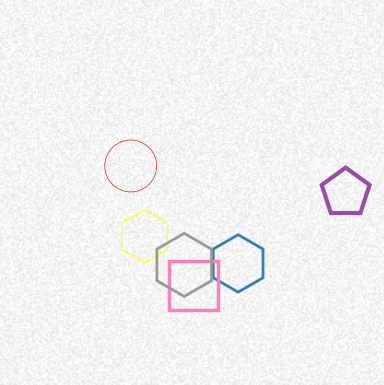[{"shape": "circle", "thickness": 0.5, "radius": 0.34, "center": [0.34, 0.569]}, {"shape": "hexagon", "thickness": 2, "radius": 0.37, "center": [0.619, 0.316]}, {"shape": "pentagon", "thickness": 3, "radius": 0.33, "center": [0.898, 0.499]}, {"shape": "hexagon", "thickness": 1, "radius": 0.34, "center": [0.376, 0.386]}, {"shape": "square", "thickness": 2.5, "radius": 0.32, "center": [0.503, 0.257]}, {"shape": "hexagon", "thickness": 2, "radius": 0.41, "center": [0.478, 0.312]}]